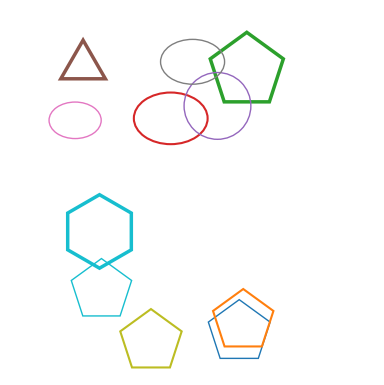[{"shape": "pentagon", "thickness": 1, "radius": 0.42, "center": [0.621, 0.137]}, {"shape": "pentagon", "thickness": 1.5, "radius": 0.41, "center": [0.632, 0.167]}, {"shape": "pentagon", "thickness": 2.5, "radius": 0.5, "center": [0.641, 0.816]}, {"shape": "oval", "thickness": 1.5, "radius": 0.48, "center": [0.443, 0.693]}, {"shape": "circle", "thickness": 1, "radius": 0.43, "center": [0.565, 0.725]}, {"shape": "triangle", "thickness": 2.5, "radius": 0.33, "center": [0.216, 0.829]}, {"shape": "oval", "thickness": 1, "radius": 0.34, "center": [0.195, 0.688]}, {"shape": "oval", "thickness": 1, "radius": 0.42, "center": [0.5, 0.84]}, {"shape": "pentagon", "thickness": 1.5, "radius": 0.42, "center": [0.392, 0.113]}, {"shape": "hexagon", "thickness": 2.5, "radius": 0.48, "center": [0.258, 0.399]}, {"shape": "pentagon", "thickness": 1, "radius": 0.41, "center": [0.264, 0.246]}]